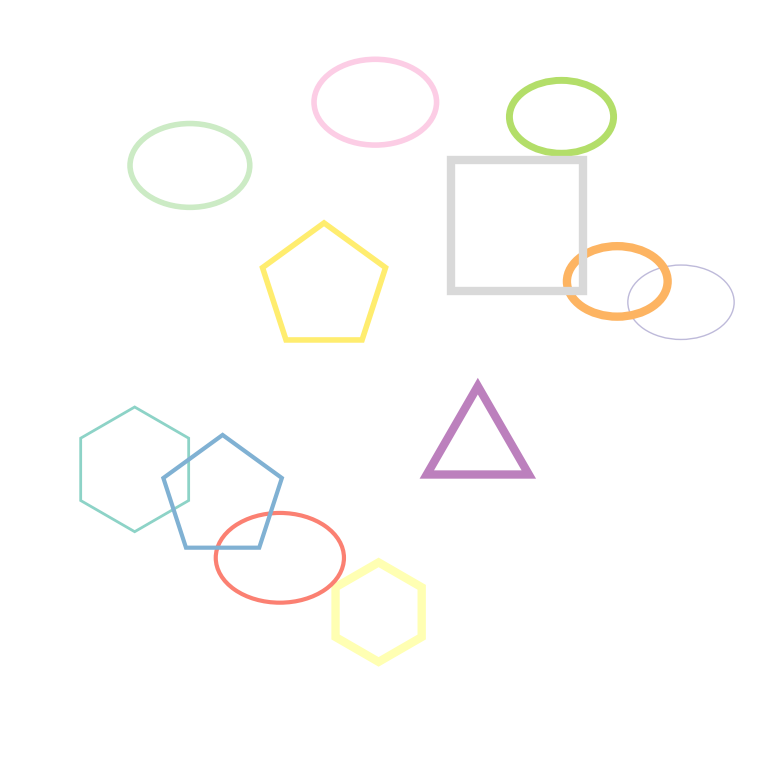[{"shape": "hexagon", "thickness": 1, "radius": 0.4, "center": [0.175, 0.39]}, {"shape": "hexagon", "thickness": 3, "radius": 0.32, "center": [0.492, 0.205]}, {"shape": "oval", "thickness": 0.5, "radius": 0.35, "center": [0.884, 0.607]}, {"shape": "oval", "thickness": 1.5, "radius": 0.42, "center": [0.363, 0.276]}, {"shape": "pentagon", "thickness": 1.5, "radius": 0.4, "center": [0.289, 0.354]}, {"shape": "oval", "thickness": 3, "radius": 0.33, "center": [0.802, 0.635]}, {"shape": "oval", "thickness": 2.5, "radius": 0.34, "center": [0.729, 0.848]}, {"shape": "oval", "thickness": 2, "radius": 0.4, "center": [0.487, 0.867]}, {"shape": "square", "thickness": 3, "radius": 0.43, "center": [0.671, 0.707]}, {"shape": "triangle", "thickness": 3, "radius": 0.38, "center": [0.621, 0.422]}, {"shape": "oval", "thickness": 2, "radius": 0.39, "center": [0.247, 0.785]}, {"shape": "pentagon", "thickness": 2, "radius": 0.42, "center": [0.421, 0.626]}]